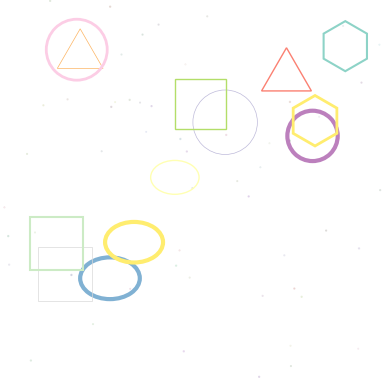[{"shape": "hexagon", "thickness": 1.5, "radius": 0.33, "center": [0.897, 0.88]}, {"shape": "oval", "thickness": 1, "radius": 0.31, "center": [0.454, 0.539]}, {"shape": "circle", "thickness": 0.5, "radius": 0.42, "center": [0.585, 0.683]}, {"shape": "triangle", "thickness": 1, "radius": 0.37, "center": [0.744, 0.801]}, {"shape": "oval", "thickness": 3, "radius": 0.39, "center": [0.286, 0.277]}, {"shape": "triangle", "thickness": 0.5, "radius": 0.34, "center": [0.208, 0.857]}, {"shape": "square", "thickness": 1, "radius": 0.33, "center": [0.52, 0.729]}, {"shape": "circle", "thickness": 2, "radius": 0.4, "center": [0.199, 0.871]}, {"shape": "square", "thickness": 0.5, "radius": 0.35, "center": [0.168, 0.288]}, {"shape": "circle", "thickness": 3, "radius": 0.33, "center": [0.812, 0.647]}, {"shape": "square", "thickness": 1.5, "radius": 0.34, "center": [0.146, 0.368]}, {"shape": "hexagon", "thickness": 2, "radius": 0.33, "center": [0.818, 0.686]}, {"shape": "oval", "thickness": 3, "radius": 0.38, "center": [0.348, 0.371]}]